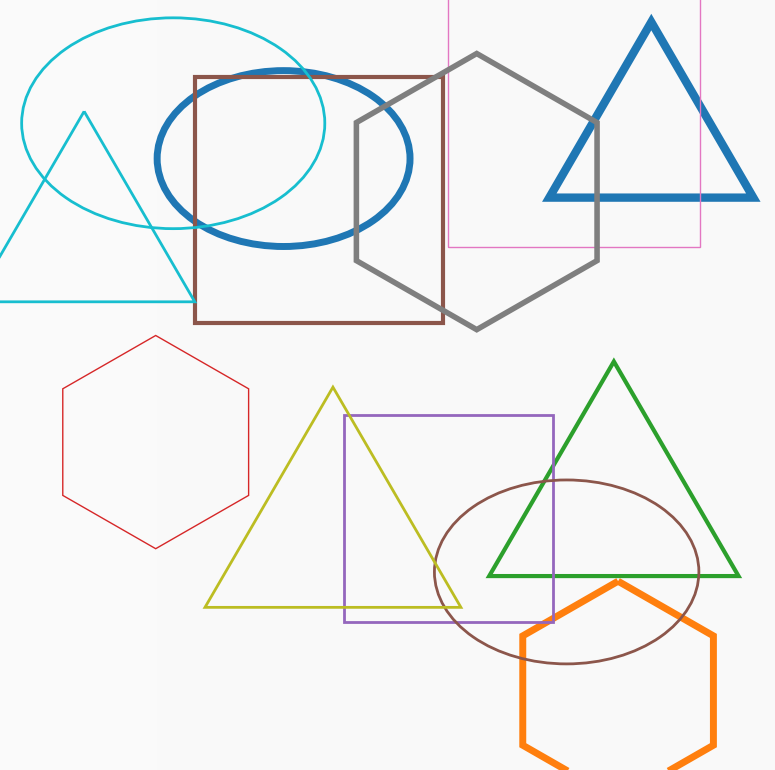[{"shape": "triangle", "thickness": 3, "radius": 0.76, "center": [0.84, 0.819]}, {"shape": "oval", "thickness": 2.5, "radius": 0.82, "center": [0.366, 0.794]}, {"shape": "hexagon", "thickness": 2.5, "radius": 0.71, "center": [0.798, 0.103]}, {"shape": "triangle", "thickness": 1.5, "radius": 0.93, "center": [0.792, 0.345]}, {"shape": "hexagon", "thickness": 0.5, "radius": 0.69, "center": [0.201, 0.426]}, {"shape": "square", "thickness": 1, "radius": 0.67, "center": [0.579, 0.327]}, {"shape": "oval", "thickness": 1, "radius": 0.85, "center": [0.731, 0.257]}, {"shape": "square", "thickness": 1.5, "radius": 0.8, "center": [0.412, 0.74]}, {"shape": "square", "thickness": 0.5, "radius": 0.81, "center": [0.741, 0.842]}, {"shape": "hexagon", "thickness": 2, "radius": 0.9, "center": [0.615, 0.751]}, {"shape": "triangle", "thickness": 1, "radius": 0.95, "center": [0.43, 0.307]}, {"shape": "oval", "thickness": 1, "radius": 0.98, "center": [0.224, 0.84]}, {"shape": "triangle", "thickness": 1, "radius": 0.82, "center": [0.109, 0.69]}]